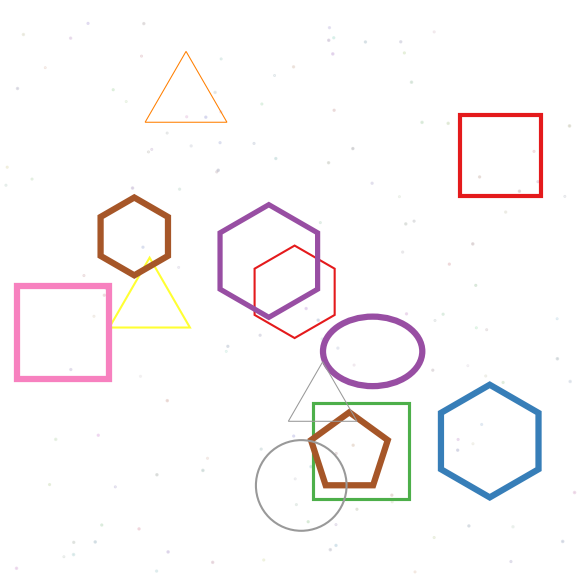[{"shape": "hexagon", "thickness": 1, "radius": 0.4, "center": [0.51, 0.494]}, {"shape": "square", "thickness": 2, "radius": 0.35, "center": [0.867, 0.73]}, {"shape": "hexagon", "thickness": 3, "radius": 0.49, "center": [0.848, 0.235]}, {"shape": "square", "thickness": 1.5, "radius": 0.42, "center": [0.626, 0.218]}, {"shape": "oval", "thickness": 3, "radius": 0.43, "center": [0.645, 0.391]}, {"shape": "hexagon", "thickness": 2.5, "radius": 0.49, "center": [0.466, 0.547]}, {"shape": "triangle", "thickness": 0.5, "radius": 0.41, "center": [0.322, 0.828]}, {"shape": "triangle", "thickness": 1, "radius": 0.4, "center": [0.259, 0.472]}, {"shape": "hexagon", "thickness": 3, "radius": 0.34, "center": [0.233, 0.59]}, {"shape": "pentagon", "thickness": 3, "radius": 0.35, "center": [0.605, 0.215]}, {"shape": "square", "thickness": 3, "radius": 0.4, "center": [0.109, 0.423]}, {"shape": "circle", "thickness": 1, "radius": 0.39, "center": [0.522, 0.159]}, {"shape": "triangle", "thickness": 0.5, "radius": 0.34, "center": [0.559, 0.304]}]